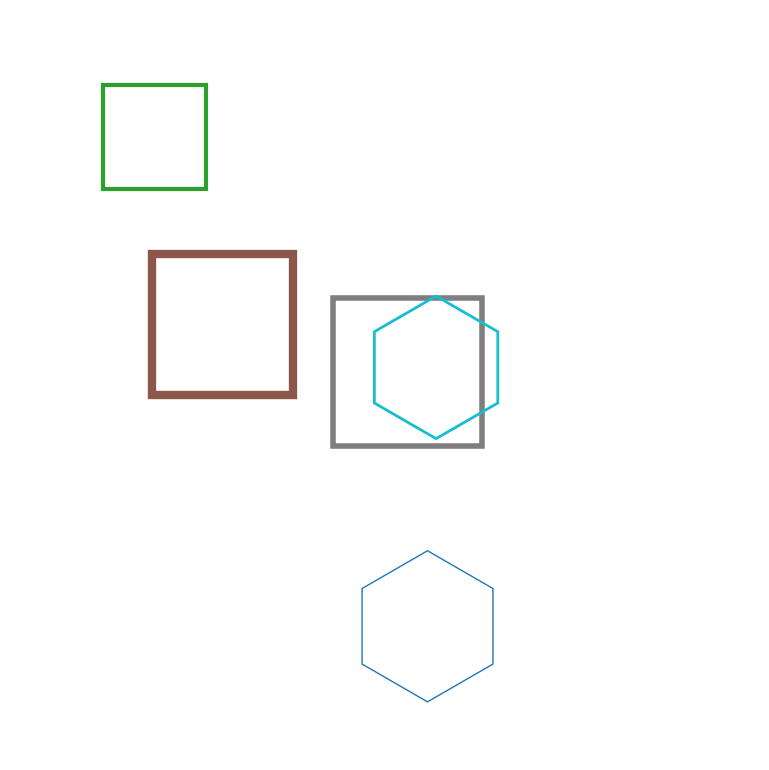[{"shape": "hexagon", "thickness": 0.5, "radius": 0.49, "center": [0.555, 0.187]}, {"shape": "square", "thickness": 1.5, "radius": 0.34, "center": [0.201, 0.822]}, {"shape": "square", "thickness": 3, "radius": 0.46, "center": [0.289, 0.579]}, {"shape": "square", "thickness": 2, "radius": 0.48, "center": [0.53, 0.517]}, {"shape": "hexagon", "thickness": 1, "radius": 0.46, "center": [0.566, 0.523]}]